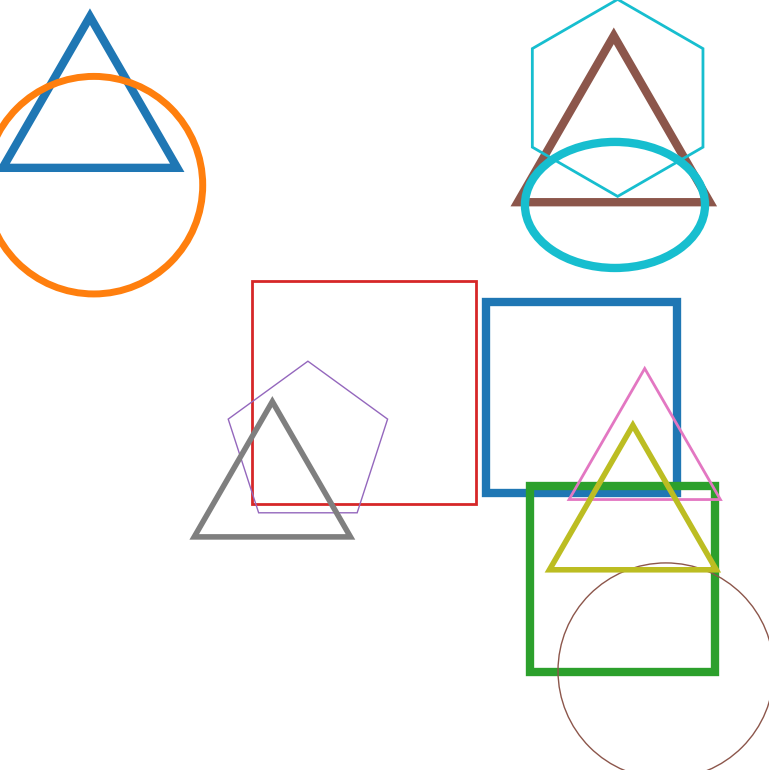[{"shape": "square", "thickness": 3, "radius": 0.62, "center": [0.755, 0.484]}, {"shape": "triangle", "thickness": 3, "radius": 0.65, "center": [0.117, 0.847]}, {"shape": "circle", "thickness": 2.5, "radius": 0.71, "center": [0.122, 0.76]}, {"shape": "square", "thickness": 3, "radius": 0.6, "center": [0.808, 0.248]}, {"shape": "square", "thickness": 1, "radius": 0.73, "center": [0.473, 0.49]}, {"shape": "pentagon", "thickness": 0.5, "radius": 0.54, "center": [0.4, 0.422]}, {"shape": "circle", "thickness": 0.5, "radius": 0.7, "center": [0.865, 0.129]}, {"shape": "triangle", "thickness": 3, "radius": 0.72, "center": [0.797, 0.809]}, {"shape": "triangle", "thickness": 1, "radius": 0.57, "center": [0.837, 0.408]}, {"shape": "triangle", "thickness": 2, "radius": 0.59, "center": [0.354, 0.361]}, {"shape": "triangle", "thickness": 2, "radius": 0.63, "center": [0.822, 0.323]}, {"shape": "oval", "thickness": 3, "radius": 0.58, "center": [0.799, 0.734]}, {"shape": "hexagon", "thickness": 1, "radius": 0.64, "center": [0.802, 0.873]}]